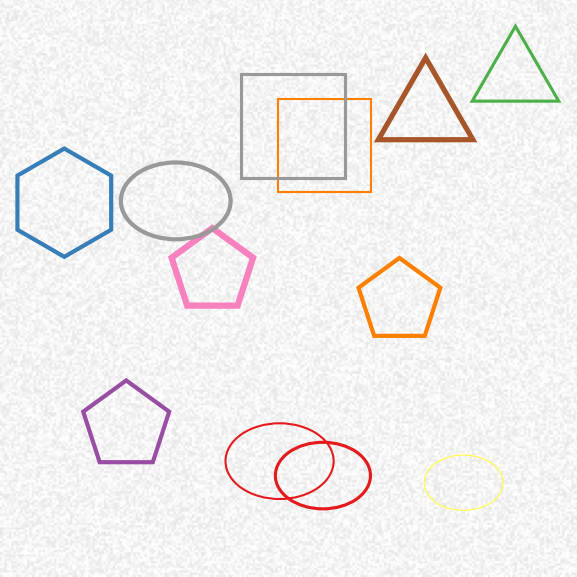[{"shape": "oval", "thickness": 1.5, "radius": 0.41, "center": [0.559, 0.176]}, {"shape": "oval", "thickness": 1, "radius": 0.47, "center": [0.484, 0.201]}, {"shape": "hexagon", "thickness": 2, "radius": 0.47, "center": [0.111, 0.648]}, {"shape": "triangle", "thickness": 1.5, "radius": 0.43, "center": [0.893, 0.867]}, {"shape": "pentagon", "thickness": 2, "radius": 0.39, "center": [0.219, 0.262]}, {"shape": "pentagon", "thickness": 2, "radius": 0.37, "center": [0.692, 0.478]}, {"shape": "square", "thickness": 1, "radius": 0.4, "center": [0.563, 0.747]}, {"shape": "oval", "thickness": 0.5, "radius": 0.34, "center": [0.803, 0.163]}, {"shape": "triangle", "thickness": 2.5, "radius": 0.47, "center": [0.737, 0.804]}, {"shape": "pentagon", "thickness": 3, "radius": 0.37, "center": [0.368, 0.53]}, {"shape": "oval", "thickness": 2, "radius": 0.48, "center": [0.304, 0.651]}, {"shape": "square", "thickness": 1.5, "radius": 0.45, "center": [0.507, 0.781]}]